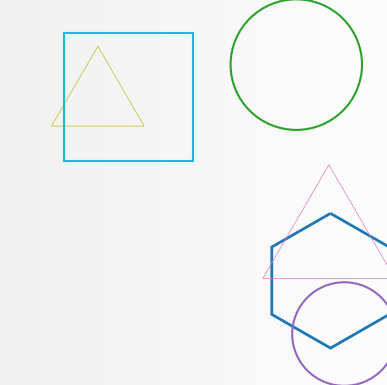[{"shape": "hexagon", "thickness": 2, "radius": 0.87, "center": [0.853, 0.271]}, {"shape": "circle", "thickness": 1.5, "radius": 0.85, "center": [0.765, 0.832]}, {"shape": "circle", "thickness": 1.5, "radius": 0.67, "center": [0.889, 0.132]}, {"shape": "triangle", "thickness": 0.5, "radius": 0.98, "center": [0.849, 0.375]}, {"shape": "triangle", "thickness": 0.5, "radius": 0.69, "center": [0.252, 0.742]}, {"shape": "square", "thickness": 1.5, "radius": 0.83, "center": [0.332, 0.749]}]